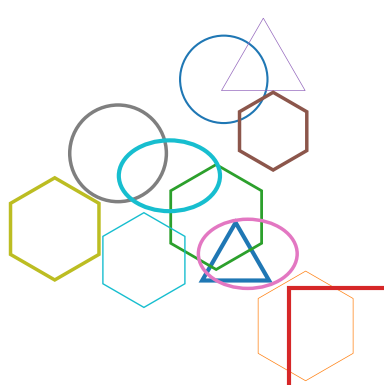[{"shape": "circle", "thickness": 1.5, "radius": 0.57, "center": [0.581, 0.794]}, {"shape": "triangle", "thickness": 3, "radius": 0.5, "center": [0.612, 0.322]}, {"shape": "hexagon", "thickness": 0.5, "radius": 0.71, "center": [0.794, 0.153]}, {"shape": "hexagon", "thickness": 2, "radius": 0.68, "center": [0.561, 0.436]}, {"shape": "square", "thickness": 3, "radius": 0.72, "center": [0.896, 0.108]}, {"shape": "triangle", "thickness": 0.5, "radius": 0.63, "center": [0.684, 0.827]}, {"shape": "hexagon", "thickness": 2.5, "radius": 0.5, "center": [0.709, 0.659]}, {"shape": "oval", "thickness": 2.5, "radius": 0.64, "center": [0.644, 0.341]}, {"shape": "circle", "thickness": 2.5, "radius": 0.63, "center": [0.307, 0.602]}, {"shape": "hexagon", "thickness": 2.5, "radius": 0.66, "center": [0.142, 0.405]}, {"shape": "hexagon", "thickness": 1, "radius": 0.61, "center": [0.374, 0.325]}, {"shape": "oval", "thickness": 3, "radius": 0.66, "center": [0.44, 0.543]}]